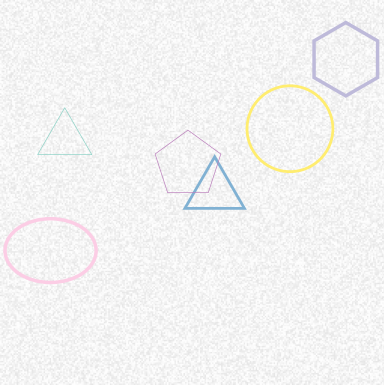[{"shape": "triangle", "thickness": 0.5, "radius": 0.41, "center": [0.168, 0.639]}, {"shape": "hexagon", "thickness": 2.5, "radius": 0.48, "center": [0.898, 0.846]}, {"shape": "triangle", "thickness": 2, "radius": 0.45, "center": [0.558, 0.503]}, {"shape": "oval", "thickness": 2.5, "radius": 0.59, "center": [0.131, 0.349]}, {"shape": "pentagon", "thickness": 0.5, "radius": 0.45, "center": [0.488, 0.572]}, {"shape": "circle", "thickness": 2, "radius": 0.56, "center": [0.753, 0.666]}]